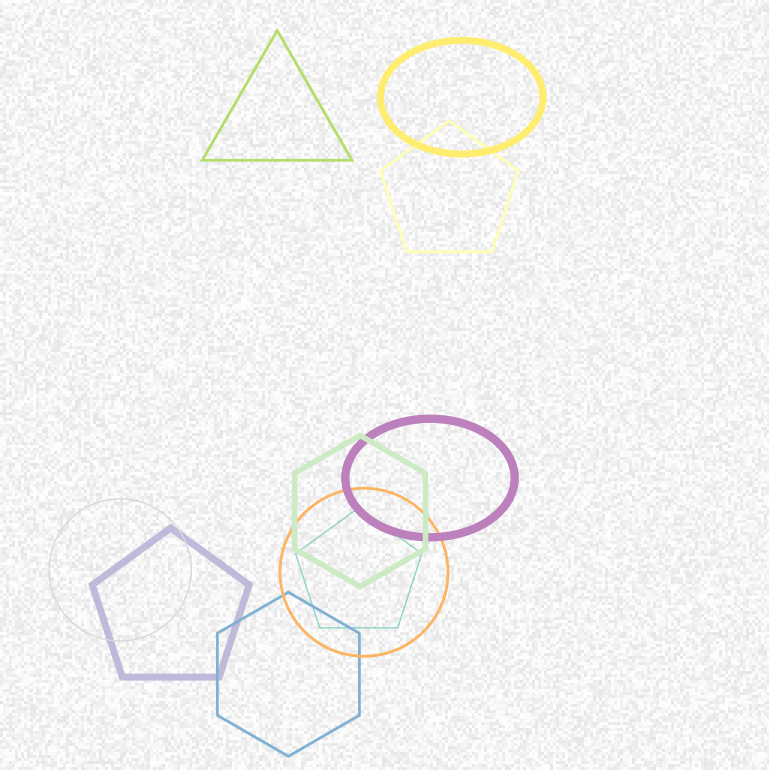[{"shape": "pentagon", "thickness": 0.5, "radius": 0.43, "center": [0.466, 0.254]}, {"shape": "pentagon", "thickness": 1, "radius": 0.47, "center": [0.584, 0.749]}, {"shape": "pentagon", "thickness": 2.5, "radius": 0.54, "center": [0.222, 0.207]}, {"shape": "hexagon", "thickness": 1, "radius": 0.53, "center": [0.375, 0.124]}, {"shape": "circle", "thickness": 1, "radius": 0.55, "center": [0.473, 0.257]}, {"shape": "triangle", "thickness": 1, "radius": 0.56, "center": [0.36, 0.848]}, {"shape": "circle", "thickness": 0.5, "radius": 0.46, "center": [0.156, 0.26]}, {"shape": "oval", "thickness": 3, "radius": 0.55, "center": [0.558, 0.379]}, {"shape": "hexagon", "thickness": 2, "radius": 0.49, "center": [0.468, 0.336]}, {"shape": "oval", "thickness": 2.5, "radius": 0.53, "center": [0.6, 0.874]}]